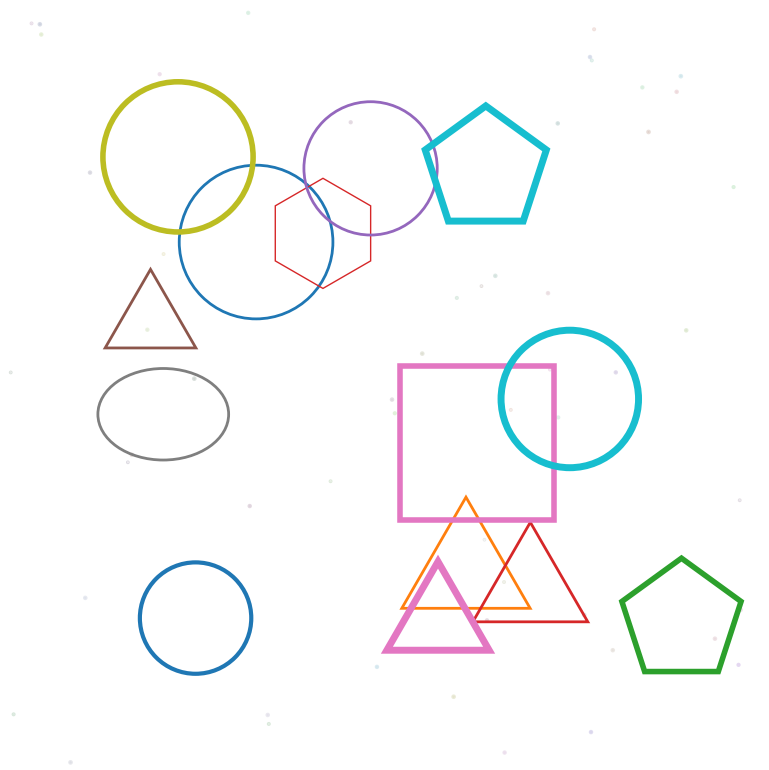[{"shape": "circle", "thickness": 1, "radius": 0.5, "center": [0.333, 0.686]}, {"shape": "circle", "thickness": 1.5, "radius": 0.36, "center": [0.254, 0.197]}, {"shape": "triangle", "thickness": 1, "radius": 0.48, "center": [0.605, 0.258]}, {"shape": "pentagon", "thickness": 2, "radius": 0.41, "center": [0.885, 0.194]}, {"shape": "hexagon", "thickness": 0.5, "radius": 0.36, "center": [0.419, 0.697]}, {"shape": "triangle", "thickness": 1, "radius": 0.43, "center": [0.689, 0.236]}, {"shape": "circle", "thickness": 1, "radius": 0.43, "center": [0.481, 0.781]}, {"shape": "triangle", "thickness": 1, "radius": 0.34, "center": [0.195, 0.582]}, {"shape": "triangle", "thickness": 2.5, "radius": 0.38, "center": [0.569, 0.194]}, {"shape": "square", "thickness": 2, "radius": 0.5, "center": [0.619, 0.425]}, {"shape": "oval", "thickness": 1, "radius": 0.42, "center": [0.212, 0.462]}, {"shape": "circle", "thickness": 2, "radius": 0.49, "center": [0.231, 0.796]}, {"shape": "circle", "thickness": 2.5, "radius": 0.45, "center": [0.74, 0.482]}, {"shape": "pentagon", "thickness": 2.5, "radius": 0.41, "center": [0.631, 0.78]}]